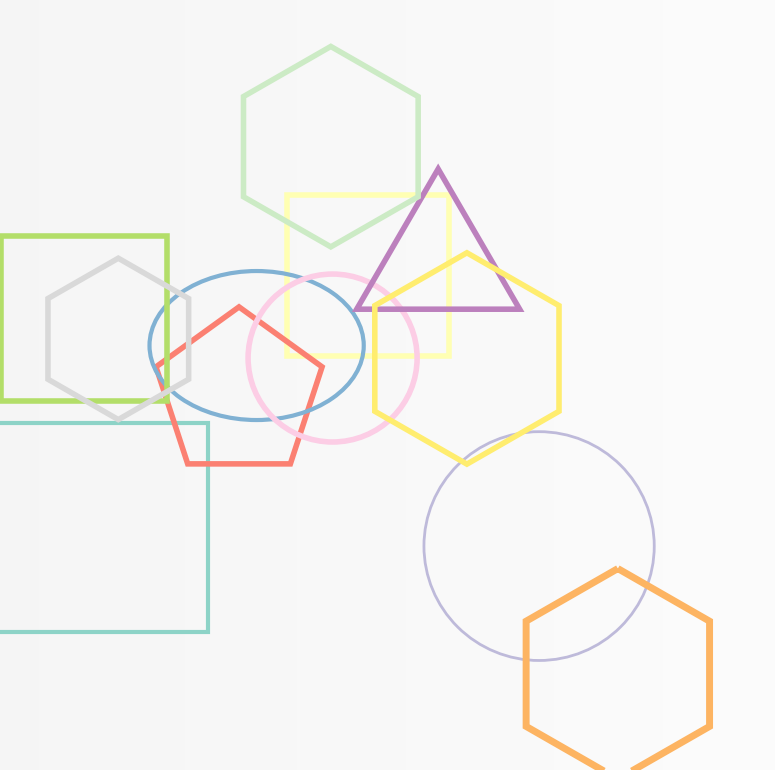[{"shape": "square", "thickness": 1.5, "radius": 0.68, "center": [0.133, 0.315]}, {"shape": "square", "thickness": 2, "radius": 0.52, "center": [0.475, 0.642]}, {"shape": "circle", "thickness": 1, "radius": 0.74, "center": [0.696, 0.291]}, {"shape": "pentagon", "thickness": 2, "radius": 0.56, "center": [0.308, 0.489]}, {"shape": "oval", "thickness": 1.5, "radius": 0.69, "center": [0.331, 0.551]}, {"shape": "hexagon", "thickness": 2.5, "radius": 0.68, "center": [0.797, 0.125]}, {"shape": "square", "thickness": 2, "radius": 0.54, "center": [0.109, 0.587]}, {"shape": "circle", "thickness": 2, "radius": 0.55, "center": [0.429, 0.535]}, {"shape": "hexagon", "thickness": 2, "radius": 0.52, "center": [0.153, 0.56]}, {"shape": "triangle", "thickness": 2, "radius": 0.61, "center": [0.565, 0.659]}, {"shape": "hexagon", "thickness": 2, "radius": 0.65, "center": [0.427, 0.81]}, {"shape": "hexagon", "thickness": 2, "radius": 0.69, "center": [0.602, 0.534]}]